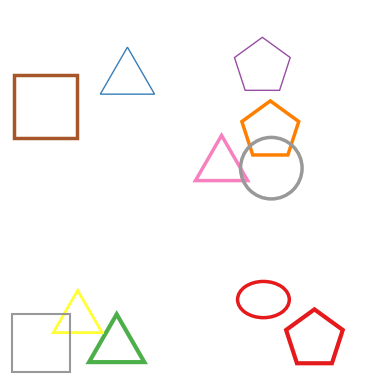[{"shape": "pentagon", "thickness": 3, "radius": 0.39, "center": [0.817, 0.119]}, {"shape": "oval", "thickness": 2.5, "radius": 0.34, "center": [0.684, 0.222]}, {"shape": "triangle", "thickness": 1, "radius": 0.41, "center": [0.331, 0.796]}, {"shape": "triangle", "thickness": 3, "radius": 0.41, "center": [0.303, 0.101]}, {"shape": "pentagon", "thickness": 1, "radius": 0.38, "center": [0.681, 0.827]}, {"shape": "pentagon", "thickness": 2.5, "radius": 0.39, "center": [0.702, 0.66]}, {"shape": "triangle", "thickness": 2, "radius": 0.37, "center": [0.202, 0.173]}, {"shape": "square", "thickness": 2.5, "radius": 0.41, "center": [0.118, 0.724]}, {"shape": "triangle", "thickness": 2.5, "radius": 0.39, "center": [0.575, 0.57]}, {"shape": "circle", "thickness": 2.5, "radius": 0.4, "center": [0.705, 0.563]}, {"shape": "square", "thickness": 1.5, "radius": 0.37, "center": [0.106, 0.109]}]